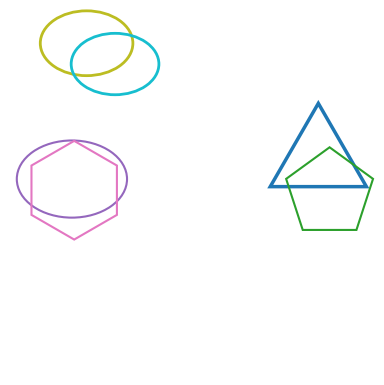[{"shape": "triangle", "thickness": 2.5, "radius": 0.72, "center": [0.827, 0.587]}, {"shape": "pentagon", "thickness": 1.5, "radius": 0.59, "center": [0.856, 0.499]}, {"shape": "oval", "thickness": 1.5, "radius": 0.72, "center": [0.187, 0.535]}, {"shape": "hexagon", "thickness": 1.5, "radius": 0.64, "center": [0.193, 0.506]}, {"shape": "oval", "thickness": 2, "radius": 0.6, "center": [0.225, 0.888]}, {"shape": "oval", "thickness": 2, "radius": 0.57, "center": [0.299, 0.834]}]